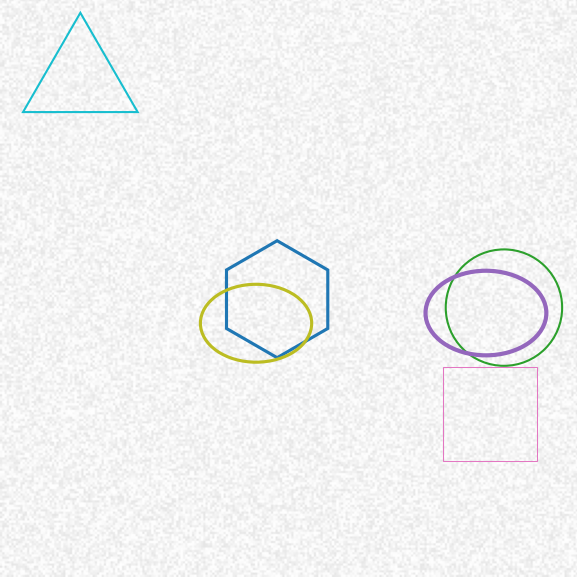[{"shape": "hexagon", "thickness": 1.5, "radius": 0.51, "center": [0.48, 0.481]}, {"shape": "circle", "thickness": 1, "radius": 0.5, "center": [0.873, 0.466]}, {"shape": "oval", "thickness": 2, "radius": 0.52, "center": [0.841, 0.457]}, {"shape": "square", "thickness": 0.5, "radius": 0.41, "center": [0.849, 0.282]}, {"shape": "oval", "thickness": 1.5, "radius": 0.48, "center": [0.443, 0.439]}, {"shape": "triangle", "thickness": 1, "radius": 0.57, "center": [0.139, 0.862]}]